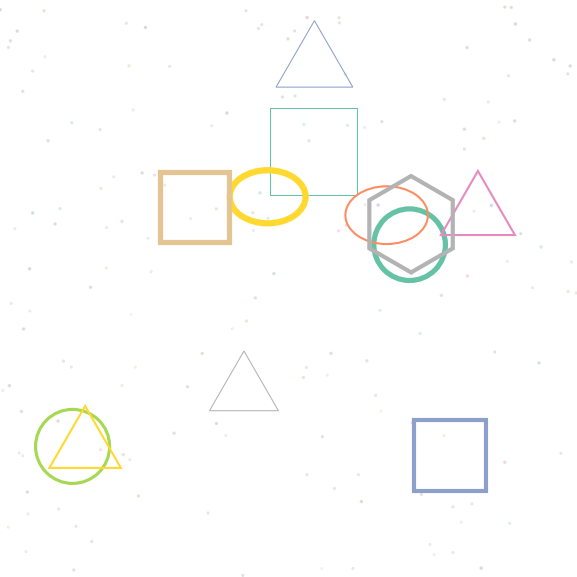[{"shape": "circle", "thickness": 2.5, "radius": 0.31, "center": [0.709, 0.575]}, {"shape": "square", "thickness": 0.5, "radius": 0.38, "center": [0.543, 0.737]}, {"shape": "oval", "thickness": 1, "radius": 0.36, "center": [0.67, 0.627]}, {"shape": "square", "thickness": 2, "radius": 0.31, "center": [0.779, 0.21]}, {"shape": "triangle", "thickness": 0.5, "radius": 0.38, "center": [0.544, 0.887]}, {"shape": "triangle", "thickness": 1, "radius": 0.37, "center": [0.828, 0.629]}, {"shape": "circle", "thickness": 1.5, "radius": 0.32, "center": [0.126, 0.226]}, {"shape": "oval", "thickness": 3, "radius": 0.33, "center": [0.463, 0.658]}, {"shape": "triangle", "thickness": 1, "radius": 0.36, "center": [0.147, 0.225]}, {"shape": "square", "thickness": 2.5, "radius": 0.3, "center": [0.337, 0.641]}, {"shape": "triangle", "thickness": 0.5, "radius": 0.34, "center": [0.422, 0.322]}, {"shape": "hexagon", "thickness": 2, "radius": 0.42, "center": [0.712, 0.611]}]